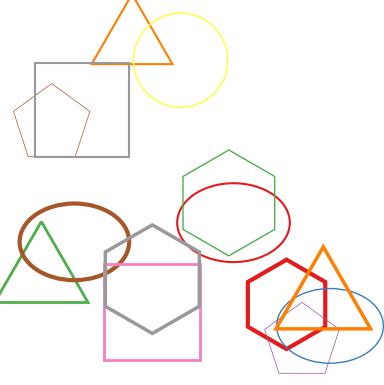[{"shape": "oval", "thickness": 1.5, "radius": 0.73, "center": [0.606, 0.422]}, {"shape": "hexagon", "thickness": 3, "radius": 0.58, "center": [0.744, 0.209]}, {"shape": "oval", "thickness": 1, "radius": 0.69, "center": [0.857, 0.154]}, {"shape": "hexagon", "thickness": 1, "radius": 0.69, "center": [0.594, 0.473]}, {"shape": "triangle", "thickness": 2, "radius": 0.7, "center": [0.107, 0.284]}, {"shape": "pentagon", "thickness": 0.5, "radius": 0.51, "center": [0.784, 0.113]}, {"shape": "triangle", "thickness": 1.5, "radius": 0.61, "center": [0.343, 0.894]}, {"shape": "triangle", "thickness": 2.5, "radius": 0.71, "center": [0.84, 0.217]}, {"shape": "circle", "thickness": 1, "radius": 0.61, "center": [0.469, 0.844]}, {"shape": "pentagon", "thickness": 0.5, "radius": 0.52, "center": [0.134, 0.678]}, {"shape": "oval", "thickness": 3, "radius": 0.71, "center": [0.193, 0.372]}, {"shape": "square", "thickness": 2, "radius": 0.63, "center": [0.395, 0.19]}, {"shape": "square", "thickness": 1.5, "radius": 0.61, "center": [0.213, 0.715]}, {"shape": "hexagon", "thickness": 2.5, "radius": 0.7, "center": [0.396, 0.275]}]